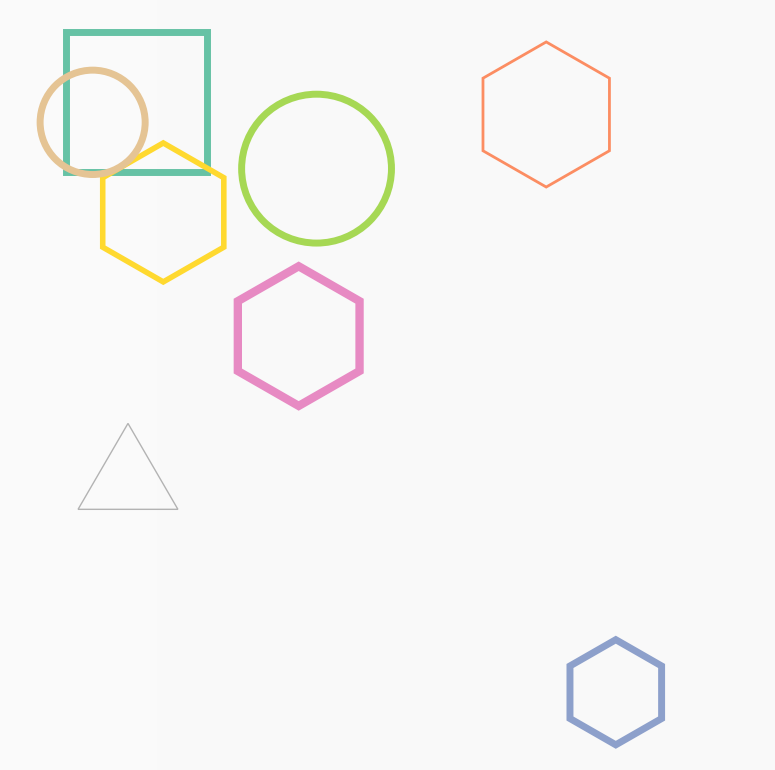[{"shape": "square", "thickness": 2.5, "radius": 0.45, "center": [0.176, 0.867]}, {"shape": "hexagon", "thickness": 1, "radius": 0.47, "center": [0.705, 0.851]}, {"shape": "hexagon", "thickness": 2.5, "radius": 0.34, "center": [0.795, 0.101]}, {"shape": "hexagon", "thickness": 3, "radius": 0.45, "center": [0.385, 0.564]}, {"shape": "circle", "thickness": 2.5, "radius": 0.48, "center": [0.408, 0.781]}, {"shape": "hexagon", "thickness": 2, "radius": 0.45, "center": [0.211, 0.724]}, {"shape": "circle", "thickness": 2.5, "radius": 0.34, "center": [0.12, 0.841]}, {"shape": "triangle", "thickness": 0.5, "radius": 0.37, "center": [0.165, 0.376]}]